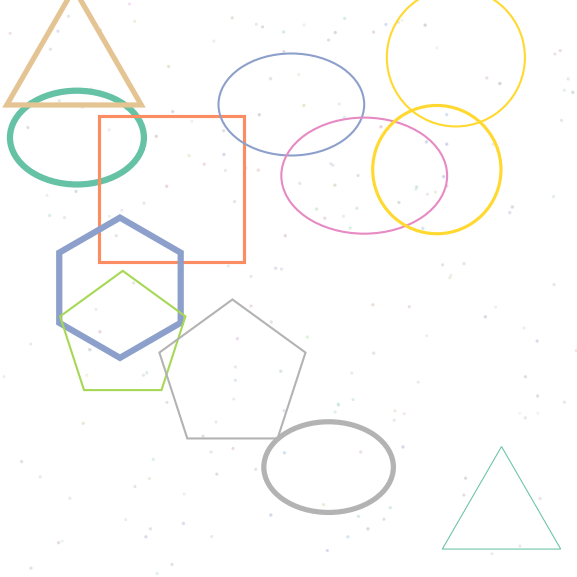[{"shape": "oval", "thickness": 3, "radius": 0.58, "center": [0.133, 0.761]}, {"shape": "triangle", "thickness": 0.5, "radius": 0.59, "center": [0.868, 0.108]}, {"shape": "square", "thickness": 1.5, "radius": 0.63, "center": [0.297, 0.672]}, {"shape": "oval", "thickness": 1, "radius": 0.63, "center": [0.505, 0.818]}, {"shape": "hexagon", "thickness": 3, "radius": 0.61, "center": [0.208, 0.501]}, {"shape": "oval", "thickness": 1, "radius": 0.72, "center": [0.631, 0.695]}, {"shape": "pentagon", "thickness": 1, "radius": 0.57, "center": [0.213, 0.416]}, {"shape": "circle", "thickness": 1.5, "radius": 0.56, "center": [0.756, 0.705]}, {"shape": "circle", "thickness": 1, "radius": 0.6, "center": [0.789, 0.9]}, {"shape": "triangle", "thickness": 2.5, "radius": 0.67, "center": [0.128, 0.885]}, {"shape": "oval", "thickness": 2.5, "radius": 0.56, "center": [0.569, 0.19]}, {"shape": "pentagon", "thickness": 1, "radius": 0.67, "center": [0.403, 0.348]}]